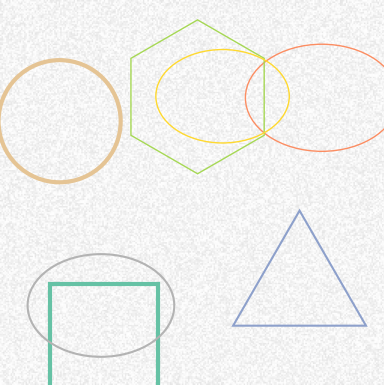[{"shape": "square", "thickness": 3, "radius": 0.7, "center": [0.271, 0.123]}, {"shape": "oval", "thickness": 1, "radius": 0.99, "center": [0.836, 0.746]}, {"shape": "triangle", "thickness": 1.5, "radius": 1.0, "center": [0.778, 0.254]}, {"shape": "hexagon", "thickness": 1, "radius": 1.0, "center": [0.513, 0.749]}, {"shape": "oval", "thickness": 1, "radius": 0.87, "center": [0.578, 0.75]}, {"shape": "circle", "thickness": 3, "radius": 0.79, "center": [0.155, 0.685]}, {"shape": "oval", "thickness": 1.5, "radius": 0.95, "center": [0.262, 0.207]}]